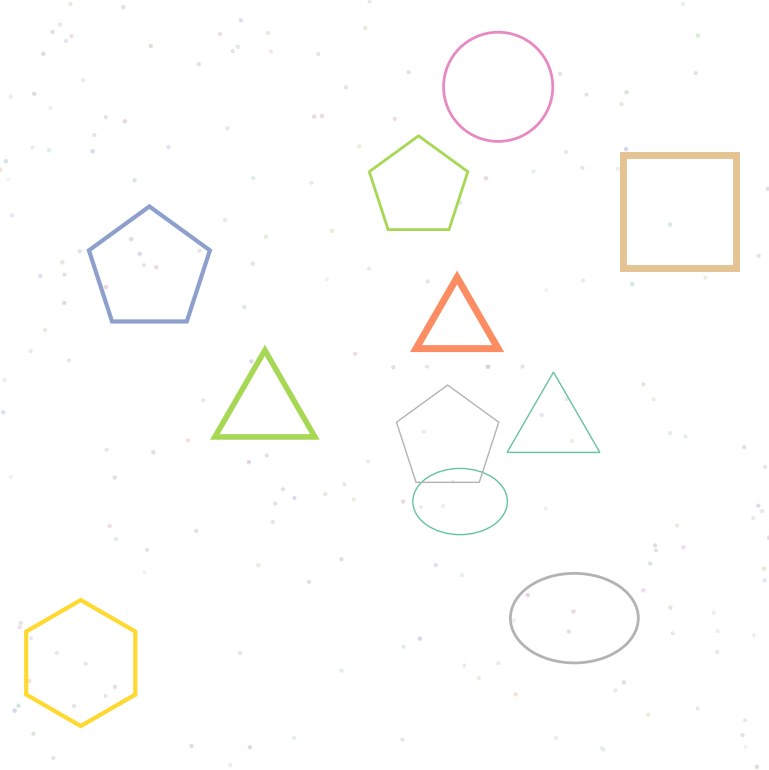[{"shape": "triangle", "thickness": 0.5, "radius": 0.35, "center": [0.719, 0.447]}, {"shape": "oval", "thickness": 0.5, "radius": 0.31, "center": [0.598, 0.349]}, {"shape": "triangle", "thickness": 2.5, "radius": 0.31, "center": [0.594, 0.578]}, {"shape": "pentagon", "thickness": 1.5, "radius": 0.41, "center": [0.194, 0.649]}, {"shape": "circle", "thickness": 1, "radius": 0.35, "center": [0.647, 0.887]}, {"shape": "triangle", "thickness": 2, "radius": 0.38, "center": [0.344, 0.47]}, {"shape": "pentagon", "thickness": 1, "radius": 0.34, "center": [0.544, 0.756]}, {"shape": "hexagon", "thickness": 1.5, "radius": 0.41, "center": [0.105, 0.139]}, {"shape": "square", "thickness": 2.5, "radius": 0.37, "center": [0.883, 0.725]}, {"shape": "oval", "thickness": 1, "radius": 0.42, "center": [0.746, 0.197]}, {"shape": "pentagon", "thickness": 0.5, "radius": 0.35, "center": [0.581, 0.43]}]